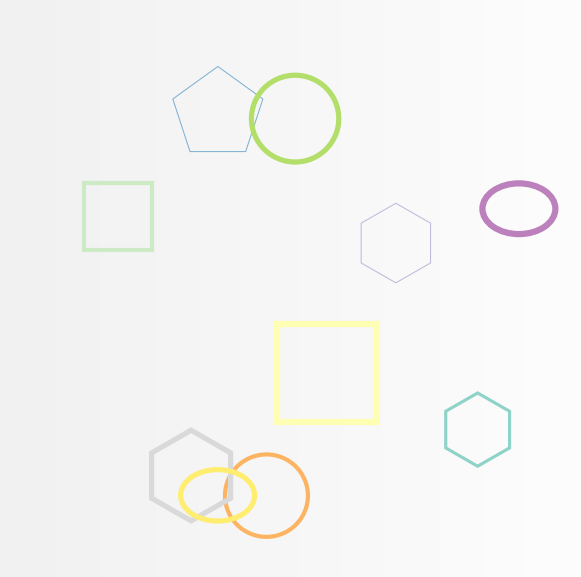[{"shape": "hexagon", "thickness": 1.5, "radius": 0.32, "center": [0.822, 0.255]}, {"shape": "square", "thickness": 3, "radius": 0.43, "center": [0.561, 0.353]}, {"shape": "hexagon", "thickness": 0.5, "radius": 0.34, "center": [0.681, 0.578]}, {"shape": "pentagon", "thickness": 0.5, "radius": 0.41, "center": [0.375, 0.803]}, {"shape": "circle", "thickness": 2, "radius": 0.36, "center": [0.458, 0.141]}, {"shape": "circle", "thickness": 2.5, "radius": 0.38, "center": [0.508, 0.794]}, {"shape": "hexagon", "thickness": 2.5, "radius": 0.39, "center": [0.329, 0.176]}, {"shape": "oval", "thickness": 3, "radius": 0.31, "center": [0.893, 0.638]}, {"shape": "square", "thickness": 2, "radius": 0.29, "center": [0.204, 0.624]}, {"shape": "oval", "thickness": 2.5, "radius": 0.32, "center": [0.374, 0.141]}]